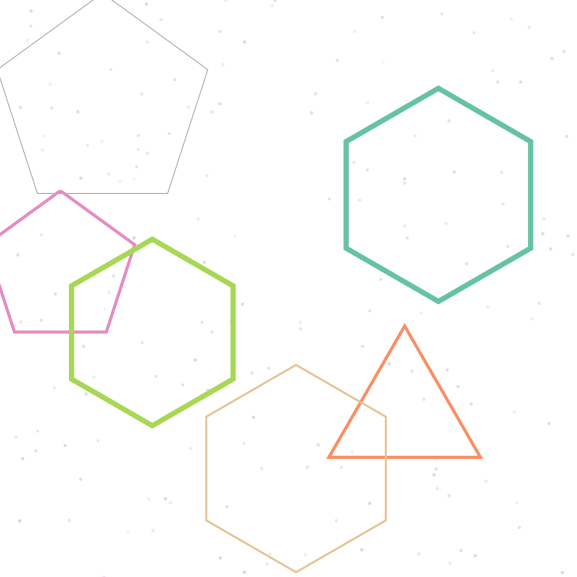[{"shape": "hexagon", "thickness": 2.5, "radius": 0.92, "center": [0.759, 0.662]}, {"shape": "triangle", "thickness": 1.5, "radius": 0.76, "center": [0.701, 0.283]}, {"shape": "pentagon", "thickness": 1.5, "radius": 0.68, "center": [0.105, 0.534]}, {"shape": "hexagon", "thickness": 2.5, "radius": 0.81, "center": [0.264, 0.423]}, {"shape": "hexagon", "thickness": 1, "radius": 0.9, "center": [0.513, 0.188]}, {"shape": "pentagon", "thickness": 0.5, "radius": 0.96, "center": [0.178, 0.819]}]